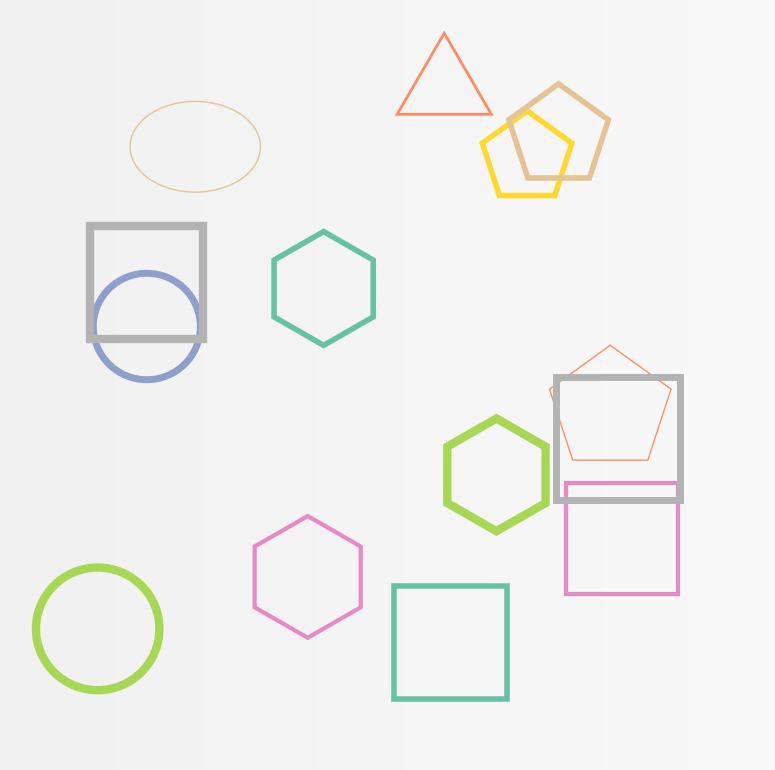[{"shape": "hexagon", "thickness": 2, "radius": 0.37, "center": [0.418, 0.625]}, {"shape": "square", "thickness": 2, "radius": 0.37, "center": [0.581, 0.166]}, {"shape": "triangle", "thickness": 1, "radius": 0.35, "center": [0.573, 0.887]}, {"shape": "pentagon", "thickness": 0.5, "radius": 0.41, "center": [0.787, 0.469]}, {"shape": "circle", "thickness": 2.5, "radius": 0.35, "center": [0.189, 0.576]}, {"shape": "hexagon", "thickness": 1.5, "radius": 0.4, "center": [0.397, 0.251]}, {"shape": "square", "thickness": 1.5, "radius": 0.36, "center": [0.802, 0.301]}, {"shape": "hexagon", "thickness": 3, "radius": 0.37, "center": [0.641, 0.383]}, {"shape": "circle", "thickness": 3, "radius": 0.4, "center": [0.126, 0.183]}, {"shape": "pentagon", "thickness": 2, "radius": 0.3, "center": [0.68, 0.795]}, {"shape": "pentagon", "thickness": 2, "radius": 0.34, "center": [0.721, 0.823]}, {"shape": "oval", "thickness": 0.5, "radius": 0.42, "center": [0.252, 0.809]}, {"shape": "square", "thickness": 2.5, "radius": 0.4, "center": [0.797, 0.431]}, {"shape": "square", "thickness": 3, "radius": 0.37, "center": [0.189, 0.633]}]